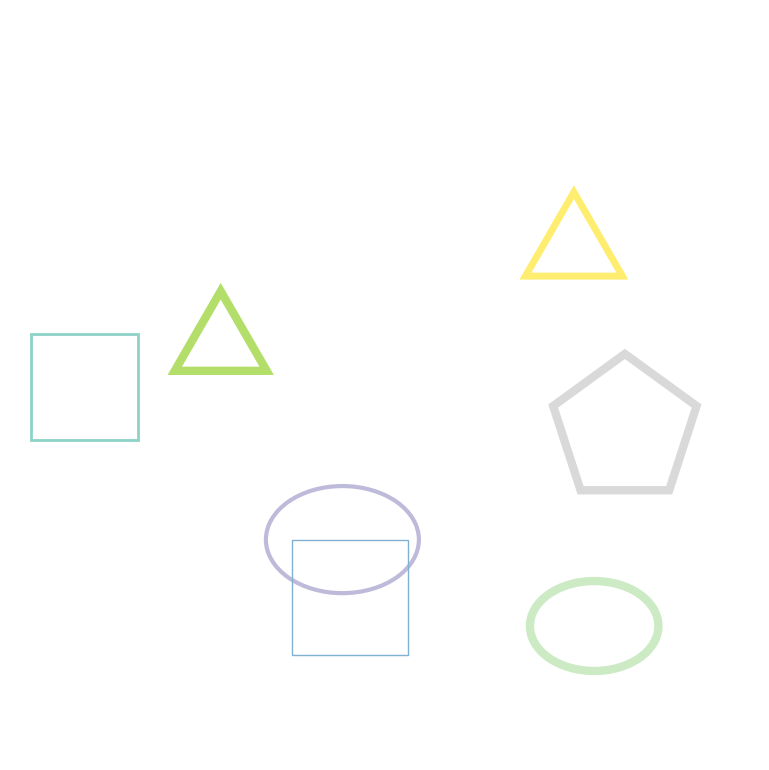[{"shape": "square", "thickness": 1, "radius": 0.35, "center": [0.11, 0.497]}, {"shape": "oval", "thickness": 1.5, "radius": 0.5, "center": [0.445, 0.299]}, {"shape": "square", "thickness": 0.5, "radius": 0.38, "center": [0.454, 0.224]}, {"shape": "triangle", "thickness": 3, "radius": 0.34, "center": [0.287, 0.553]}, {"shape": "pentagon", "thickness": 3, "radius": 0.49, "center": [0.812, 0.442]}, {"shape": "oval", "thickness": 3, "radius": 0.42, "center": [0.772, 0.187]}, {"shape": "triangle", "thickness": 2.5, "radius": 0.36, "center": [0.745, 0.678]}]